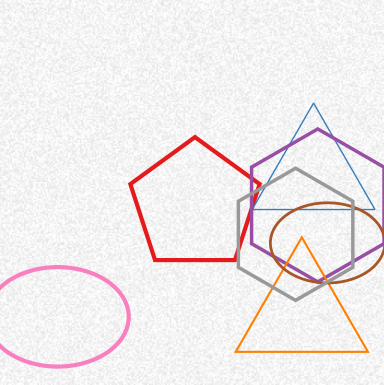[{"shape": "pentagon", "thickness": 3, "radius": 0.88, "center": [0.506, 0.467]}, {"shape": "triangle", "thickness": 1, "radius": 0.92, "center": [0.814, 0.548]}, {"shape": "hexagon", "thickness": 2.5, "radius": 0.99, "center": [0.825, 0.466]}, {"shape": "triangle", "thickness": 1.5, "radius": 0.99, "center": [0.784, 0.185]}, {"shape": "oval", "thickness": 2, "radius": 0.74, "center": [0.851, 0.369]}, {"shape": "oval", "thickness": 3, "radius": 0.92, "center": [0.15, 0.177]}, {"shape": "hexagon", "thickness": 2.5, "radius": 0.86, "center": [0.768, 0.391]}]